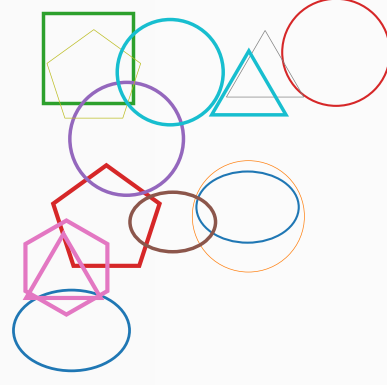[{"shape": "oval", "thickness": 2, "radius": 0.75, "center": [0.185, 0.142]}, {"shape": "oval", "thickness": 1.5, "radius": 0.66, "center": [0.639, 0.462]}, {"shape": "circle", "thickness": 0.5, "radius": 0.72, "center": [0.641, 0.438]}, {"shape": "square", "thickness": 2.5, "radius": 0.58, "center": [0.228, 0.849]}, {"shape": "pentagon", "thickness": 3, "radius": 0.72, "center": [0.275, 0.426]}, {"shape": "circle", "thickness": 1.5, "radius": 0.7, "center": [0.867, 0.864]}, {"shape": "circle", "thickness": 2.5, "radius": 0.73, "center": [0.327, 0.639]}, {"shape": "oval", "thickness": 2.5, "radius": 0.55, "center": [0.446, 0.423]}, {"shape": "hexagon", "thickness": 3, "radius": 0.61, "center": [0.171, 0.305]}, {"shape": "triangle", "thickness": 3, "radius": 0.55, "center": [0.164, 0.282]}, {"shape": "triangle", "thickness": 0.5, "radius": 0.58, "center": [0.684, 0.806]}, {"shape": "pentagon", "thickness": 0.5, "radius": 0.64, "center": [0.242, 0.796]}, {"shape": "circle", "thickness": 2.5, "radius": 0.68, "center": [0.439, 0.813]}, {"shape": "triangle", "thickness": 2.5, "radius": 0.55, "center": [0.642, 0.757]}]